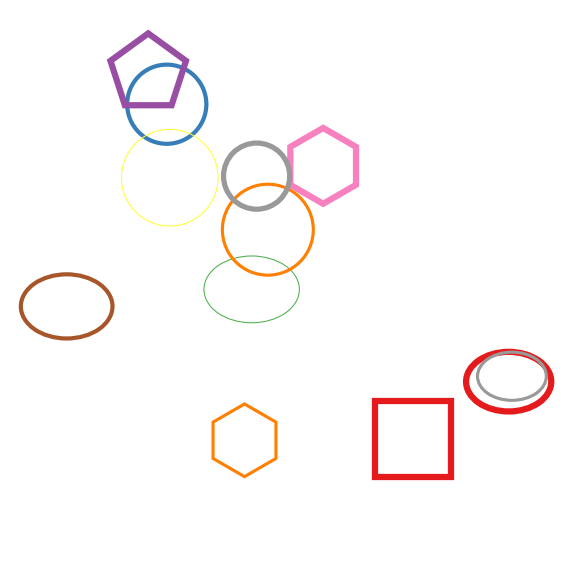[{"shape": "oval", "thickness": 3, "radius": 0.37, "center": [0.881, 0.338]}, {"shape": "square", "thickness": 3, "radius": 0.33, "center": [0.715, 0.238]}, {"shape": "circle", "thickness": 2, "radius": 0.34, "center": [0.289, 0.819]}, {"shape": "oval", "thickness": 0.5, "radius": 0.41, "center": [0.436, 0.498]}, {"shape": "pentagon", "thickness": 3, "radius": 0.34, "center": [0.257, 0.873]}, {"shape": "circle", "thickness": 1.5, "radius": 0.39, "center": [0.464, 0.601]}, {"shape": "hexagon", "thickness": 1.5, "radius": 0.31, "center": [0.423, 0.237]}, {"shape": "circle", "thickness": 0.5, "radius": 0.42, "center": [0.294, 0.691]}, {"shape": "oval", "thickness": 2, "radius": 0.4, "center": [0.115, 0.469]}, {"shape": "hexagon", "thickness": 3, "radius": 0.33, "center": [0.56, 0.712]}, {"shape": "oval", "thickness": 1.5, "radius": 0.3, "center": [0.886, 0.348]}, {"shape": "circle", "thickness": 2.5, "radius": 0.29, "center": [0.444, 0.694]}]